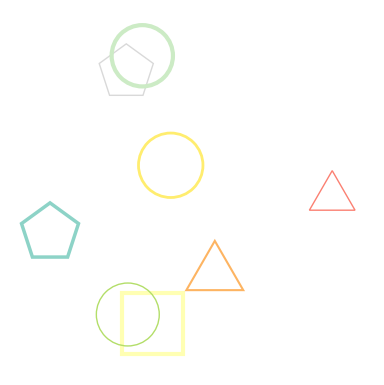[{"shape": "pentagon", "thickness": 2.5, "radius": 0.39, "center": [0.13, 0.395]}, {"shape": "square", "thickness": 3, "radius": 0.39, "center": [0.396, 0.16]}, {"shape": "triangle", "thickness": 1, "radius": 0.34, "center": [0.863, 0.488]}, {"shape": "triangle", "thickness": 1.5, "radius": 0.43, "center": [0.558, 0.289]}, {"shape": "circle", "thickness": 1, "radius": 0.41, "center": [0.332, 0.183]}, {"shape": "pentagon", "thickness": 1, "radius": 0.37, "center": [0.328, 0.812]}, {"shape": "circle", "thickness": 3, "radius": 0.4, "center": [0.37, 0.855]}, {"shape": "circle", "thickness": 2, "radius": 0.42, "center": [0.443, 0.571]}]